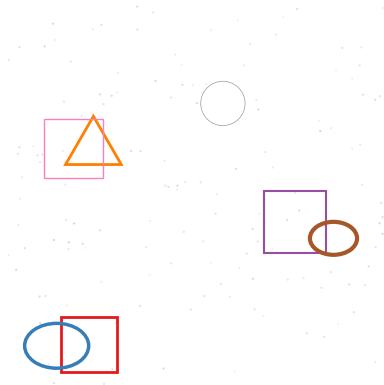[{"shape": "square", "thickness": 2, "radius": 0.36, "center": [0.23, 0.105]}, {"shape": "oval", "thickness": 2.5, "radius": 0.42, "center": [0.147, 0.102]}, {"shape": "square", "thickness": 1.5, "radius": 0.4, "center": [0.765, 0.424]}, {"shape": "triangle", "thickness": 2, "radius": 0.42, "center": [0.243, 0.614]}, {"shape": "oval", "thickness": 3, "radius": 0.31, "center": [0.866, 0.381]}, {"shape": "square", "thickness": 1, "radius": 0.39, "center": [0.191, 0.615]}, {"shape": "circle", "thickness": 0.5, "radius": 0.29, "center": [0.579, 0.731]}]